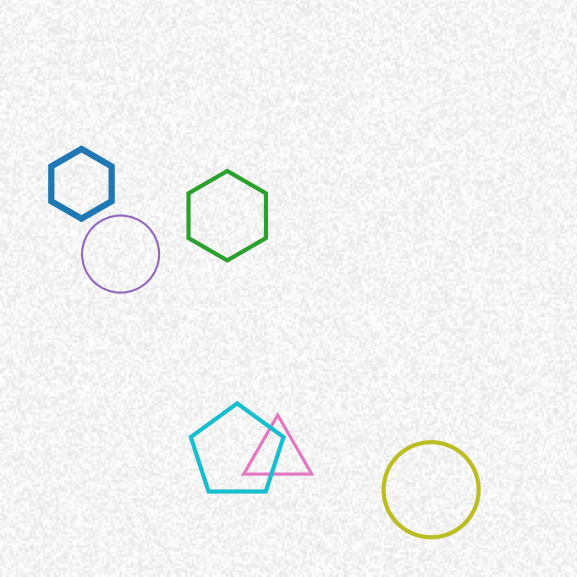[{"shape": "hexagon", "thickness": 3, "radius": 0.3, "center": [0.141, 0.681]}, {"shape": "hexagon", "thickness": 2, "radius": 0.39, "center": [0.394, 0.626]}, {"shape": "circle", "thickness": 1, "radius": 0.33, "center": [0.209, 0.559]}, {"shape": "triangle", "thickness": 1.5, "radius": 0.34, "center": [0.481, 0.212]}, {"shape": "circle", "thickness": 2, "radius": 0.41, "center": [0.747, 0.151]}, {"shape": "pentagon", "thickness": 2, "radius": 0.42, "center": [0.411, 0.216]}]